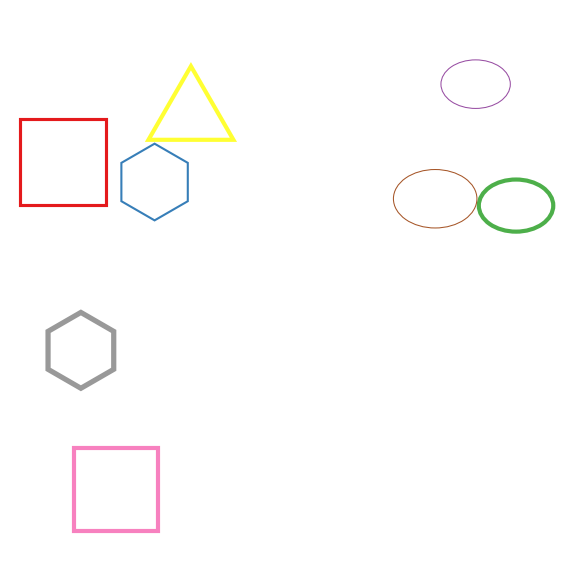[{"shape": "square", "thickness": 1.5, "radius": 0.37, "center": [0.109, 0.718]}, {"shape": "hexagon", "thickness": 1, "radius": 0.33, "center": [0.268, 0.684]}, {"shape": "oval", "thickness": 2, "radius": 0.32, "center": [0.894, 0.643]}, {"shape": "oval", "thickness": 0.5, "radius": 0.3, "center": [0.824, 0.853]}, {"shape": "triangle", "thickness": 2, "radius": 0.42, "center": [0.331, 0.8]}, {"shape": "oval", "thickness": 0.5, "radius": 0.36, "center": [0.754, 0.655]}, {"shape": "square", "thickness": 2, "radius": 0.36, "center": [0.201, 0.151]}, {"shape": "hexagon", "thickness": 2.5, "radius": 0.33, "center": [0.14, 0.392]}]